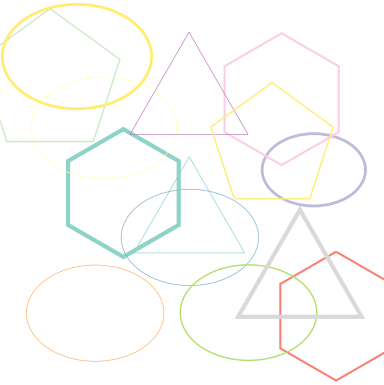[{"shape": "triangle", "thickness": 0.5, "radius": 0.83, "center": [0.492, 0.426]}, {"shape": "hexagon", "thickness": 3, "radius": 0.83, "center": [0.32, 0.499]}, {"shape": "oval", "thickness": 0.5, "radius": 0.95, "center": [0.27, 0.668]}, {"shape": "oval", "thickness": 2, "radius": 0.67, "center": [0.815, 0.559]}, {"shape": "hexagon", "thickness": 1.5, "radius": 0.84, "center": [0.873, 0.179]}, {"shape": "oval", "thickness": 0.5, "radius": 0.89, "center": [0.493, 0.383]}, {"shape": "oval", "thickness": 0.5, "radius": 0.89, "center": [0.247, 0.187]}, {"shape": "oval", "thickness": 1, "radius": 0.89, "center": [0.646, 0.188]}, {"shape": "hexagon", "thickness": 1.5, "radius": 0.86, "center": [0.732, 0.742]}, {"shape": "triangle", "thickness": 3, "radius": 0.93, "center": [0.779, 0.27]}, {"shape": "triangle", "thickness": 0.5, "radius": 0.89, "center": [0.491, 0.739]}, {"shape": "pentagon", "thickness": 1, "radius": 0.95, "center": [0.13, 0.787]}, {"shape": "oval", "thickness": 2, "radius": 0.97, "center": [0.2, 0.853]}, {"shape": "pentagon", "thickness": 1, "radius": 0.83, "center": [0.706, 0.619]}]